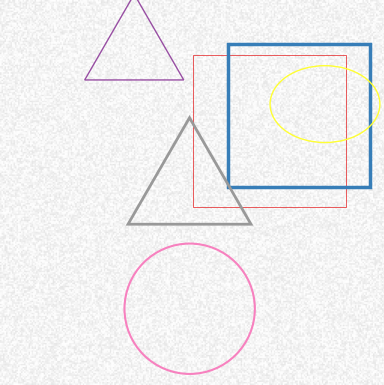[{"shape": "square", "thickness": 0.5, "radius": 0.99, "center": [0.7, 0.66]}, {"shape": "square", "thickness": 2.5, "radius": 0.93, "center": [0.776, 0.701]}, {"shape": "triangle", "thickness": 1, "radius": 0.74, "center": [0.349, 0.867]}, {"shape": "oval", "thickness": 1, "radius": 0.71, "center": [0.844, 0.73]}, {"shape": "circle", "thickness": 1.5, "radius": 0.85, "center": [0.493, 0.198]}, {"shape": "triangle", "thickness": 2, "radius": 0.92, "center": [0.492, 0.51]}]